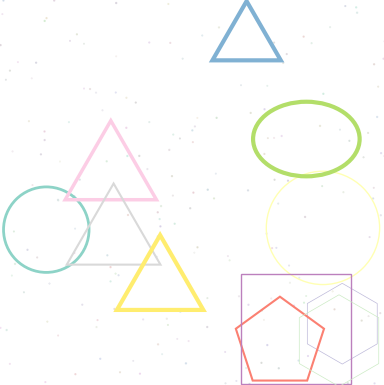[{"shape": "circle", "thickness": 2, "radius": 0.56, "center": [0.12, 0.404]}, {"shape": "circle", "thickness": 1, "radius": 0.74, "center": [0.839, 0.408]}, {"shape": "hexagon", "thickness": 0.5, "radius": 0.52, "center": [0.889, 0.159]}, {"shape": "pentagon", "thickness": 1.5, "radius": 0.6, "center": [0.727, 0.109]}, {"shape": "triangle", "thickness": 3, "radius": 0.51, "center": [0.641, 0.895]}, {"shape": "oval", "thickness": 3, "radius": 0.69, "center": [0.796, 0.639]}, {"shape": "triangle", "thickness": 2.5, "radius": 0.68, "center": [0.288, 0.55]}, {"shape": "triangle", "thickness": 1.5, "radius": 0.7, "center": [0.295, 0.383]}, {"shape": "square", "thickness": 1, "radius": 0.71, "center": [0.769, 0.145]}, {"shape": "hexagon", "thickness": 0.5, "radius": 0.6, "center": [0.881, 0.115]}, {"shape": "triangle", "thickness": 3, "radius": 0.65, "center": [0.416, 0.26]}]